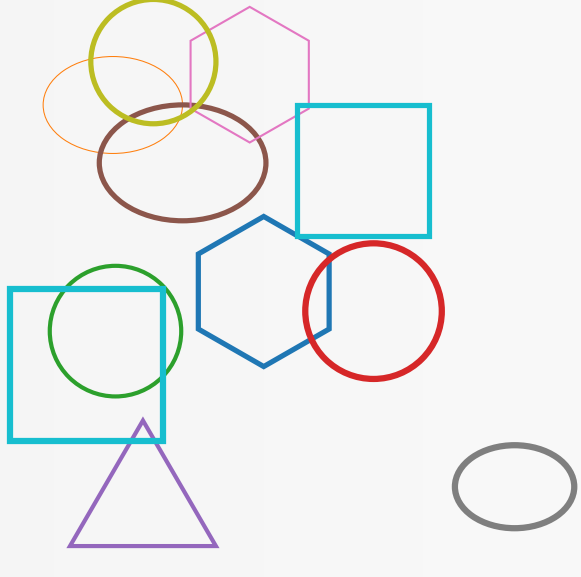[{"shape": "hexagon", "thickness": 2.5, "radius": 0.65, "center": [0.454, 0.494]}, {"shape": "oval", "thickness": 0.5, "radius": 0.6, "center": [0.194, 0.817]}, {"shape": "circle", "thickness": 2, "radius": 0.57, "center": [0.199, 0.426]}, {"shape": "circle", "thickness": 3, "radius": 0.59, "center": [0.643, 0.46]}, {"shape": "triangle", "thickness": 2, "radius": 0.72, "center": [0.246, 0.126]}, {"shape": "oval", "thickness": 2.5, "radius": 0.72, "center": [0.314, 0.717]}, {"shape": "hexagon", "thickness": 1, "radius": 0.59, "center": [0.43, 0.87]}, {"shape": "oval", "thickness": 3, "radius": 0.51, "center": [0.885, 0.156]}, {"shape": "circle", "thickness": 2.5, "radius": 0.54, "center": [0.264, 0.892]}, {"shape": "square", "thickness": 3, "radius": 0.66, "center": [0.148, 0.367]}, {"shape": "square", "thickness": 2.5, "radius": 0.57, "center": [0.624, 0.704]}]